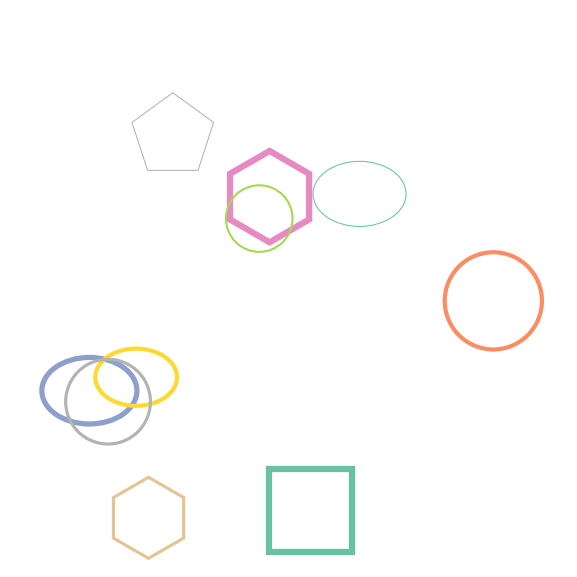[{"shape": "oval", "thickness": 0.5, "radius": 0.4, "center": [0.623, 0.663]}, {"shape": "square", "thickness": 3, "radius": 0.36, "center": [0.538, 0.115]}, {"shape": "circle", "thickness": 2, "radius": 0.42, "center": [0.854, 0.478]}, {"shape": "oval", "thickness": 2.5, "radius": 0.41, "center": [0.155, 0.323]}, {"shape": "hexagon", "thickness": 3, "radius": 0.4, "center": [0.467, 0.659]}, {"shape": "circle", "thickness": 1, "radius": 0.29, "center": [0.449, 0.621]}, {"shape": "oval", "thickness": 2, "radius": 0.35, "center": [0.236, 0.346]}, {"shape": "hexagon", "thickness": 1.5, "radius": 0.35, "center": [0.257, 0.102]}, {"shape": "circle", "thickness": 1.5, "radius": 0.37, "center": [0.187, 0.304]}, {"shape": "pentagon", "thickness": 0.5, "radius": 0.37, "center": [0.299, 0.764]}]